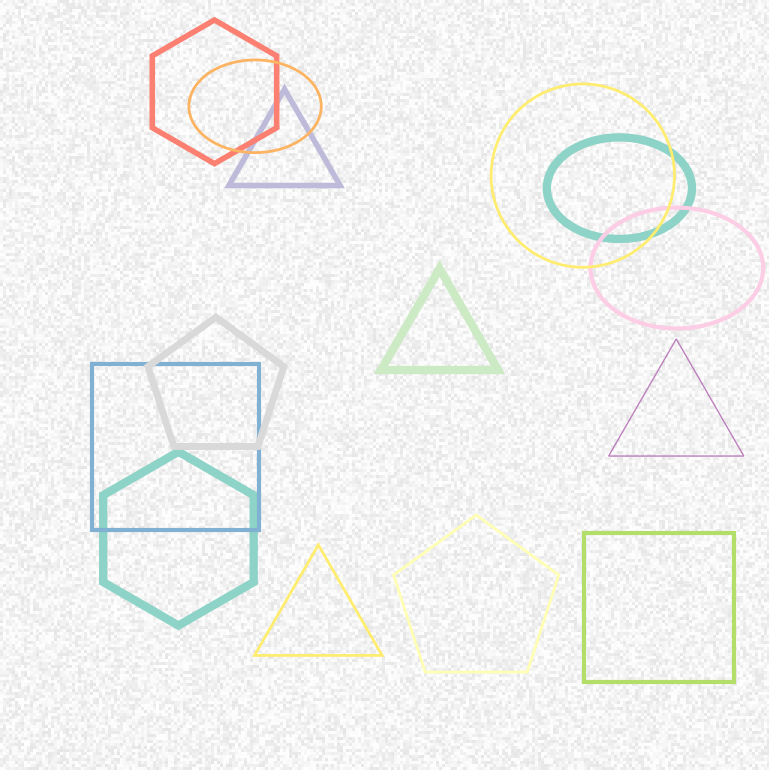[{"shape": "hexagon", "thickness": 3, "radius": 0.56, "center": [0.232, 0.3]}, {"shape": "oval", "thickness": 3, "radius": 0.47, "center": [0.804, 0.756]}, {"shape": "pentagon", "thickness": 1, "radius": 0.56, "center": [0.618, 0.218]}, {"shape": "triangle", "thickness": 2, "radius": 0.42, "center": [0.369, 0.801]}, {"shape": "hexagon", "thickness": 2, "radius": 0.47, "center": [0.279, 0.881]}, {"shape": "square", "thickness": 1.5, "radius": 0.54, "center": [0.228, 0.42]}, {"shape": "oval", "thickness": 1, "radius": 0.43, "center": [0.331, 0.862]}, {"shape": "square", "thickness": 1.5, "radius": 0.49, "center": [0.856, 0.211]}, {"shape": "oval", "thickness": 1.5, "radius": 0.56, "center": [0.879, 0.652]}, {"shape": "pentagon", "thickness": 2.5, "radius": 0.46, "center": [0.28, 0.495]}, {"shape": "triangle", "thickness": 0.5, "radius": 0.51, "center": [0.878, 0.458]}, {"shape": "triangle", "thickness": 3, "radius": 0.44, "center": [0.571, 0.563]}, {"shape": "circle", "thickness": 1, "radius": 0.6, "center": [0.757, 0.772]}, {"shape": "triangle", "thickness": 1, "radius": 0.48, "center": [0.413, 0.197]}]